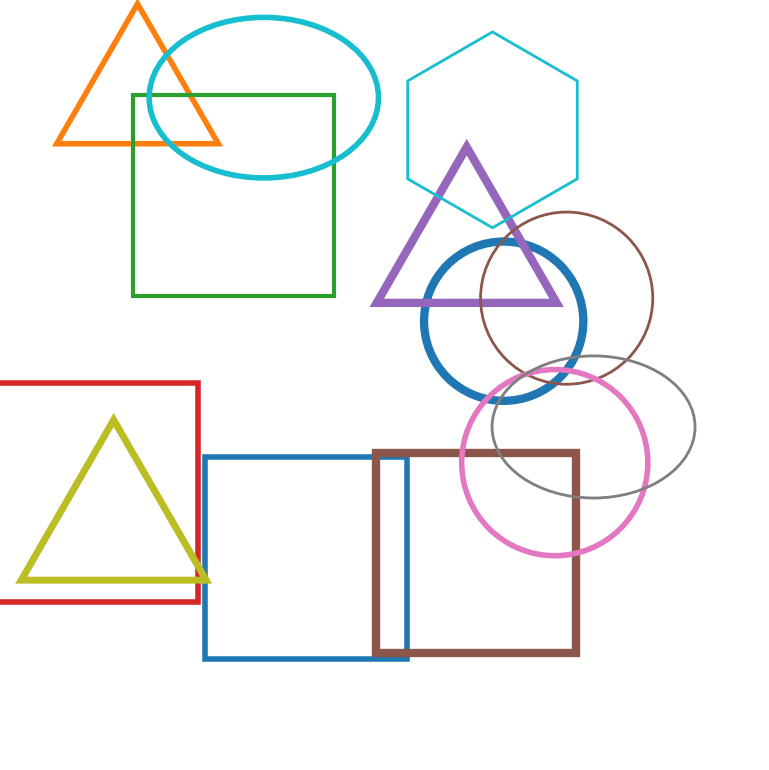[{"shape": "circle", "thickness": 3, "radius": 0.52, "center": [0.654, 0.583]}, {"shape": "square", "thickness": 2, "radius": 0.66, "center": [0.397, 0.275]}, {"shape": "triangle", "thickness": 2, "radius": 0.61, "center": [0.179, 0.874]}, {"shape": "square", "thickness": 1.5, "radius": 0.65, "center": [0.304, 0.747]}, {"shape": "square", "thickness": 2, "radius": 0.71, "center": [0.115, 0.36]}, {"shape": "triangle", "thickness": 3, "radius": 0.67, "center": [0.606, 0.674]}, {"shape": "square", "thickness": 3, "radius": 0.65, "center": [0.618, 0.282]}, {"shape": "circle", "thickness": 1, "radius": 0.56, "center": [0.736, 0.613]}, {"shape": "circle", "thickness": 2, "radius": 0.6, "center": [0.72, 0.399]}, {"shape": "oval", "thickness": 1, "radius": 0.66, "center": [0.771, 0.446]}, {"shape": "triangle", "thickness": 2.5, "radius": 0.69, "center": [0.148, 0.316]}, {"shape": "hexagon", "thickness": 1, "radius": 0.64, "center": [0.64, 0.831]}, {"shape": "oval", "thickness": 2, "radius": 0.74, "center": [0.343, 0.873]}]